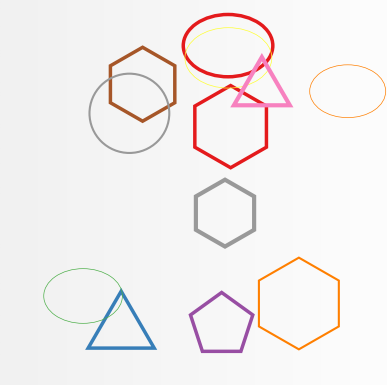[{"shape": "oval", "thickness": 2.5, "radius": 0.58, "center": [0.589, 0.881]}, {"shape": "hexagon", "thickness": 2.5, "radius": 0.53, "center": [0.595, 0.671]}, {"shape": "triangle", "thickness": 2.5, "radius": 0.49, "center": [0.313, 0.145]}, {"shape": "oval", "thickness": 0.5, "radius": 0.51, "center": [0.214, 0.231]}, {"shape": "pentagon", "thickness": 2.5, "radius": 0.42, "center": [0.572, 0.156]}, {"shape": "oval", "thickness": 0.5, "radius": 0.49, "center": [0.897, 0.763]}, {"shape": "hexagon", "thickness": 1.5, "radius": 0.6, "center": [0.771, 0.212]}, {"shape": "oval", "thickness": 0.5, "radius": 0.56, "center": [0.589, 0.85]}, {"shape": "hexagon", "thickness": 2.5, "radius": 0.48, "center": [0.368, 0.781]}, {"shape": "triangle", "thickness": 3, "radius": 0.42, "center": [0.676, 0.768]}, {"shape": "circle", "thickness": 1.5, "radius": 0.51, "center": [0.334, 0.706]}, {"shape": "hexagon", "thickness": 3, "radius": 0.43, "center": [0.581, 0.446]}]